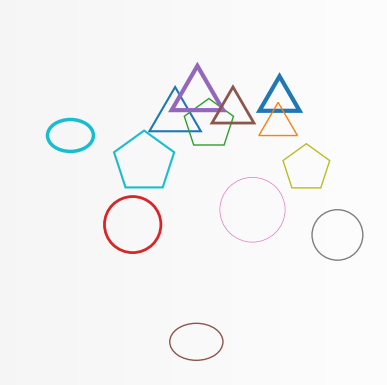[{"shape": "triangle", "thickness": 3, "radius": 0.3, "center": [0.721, 0.742]}, {"shape": "triangle", "thickness": 1.5, "radius": 0.38, "center": [0.452, 0.697]}, {"shape": "triangle", "thickness": 1, "radius": 0.29, "center": [0.718, 0.677]}, {"shape": "pentagon", "thickness": 1, "radius": 0.33, "center": [0.539, 0.677]}, {"shape": "circle", "thickness": 2, "radius": 0.36, "center": [0.342, 0.417]}, {"shape": "triangle", "thickness": 3, "radius": 0.38, "center": [0.509, 0.752]}, {"shape": "oval", "thickness": 1, "radius": 0.34, "center": [0.507, 0.112]}, {"shape": "triangle", "thickness": 2, "radius": 0.31, "center": [0.601, 0.712]}, {"shape": "circle", "thickness": 0.5, "radius": 0.42, "center": [0.652, 0.455]}, {"shape": "circle", "thickness": 1, "radius": 0.33, "center": [0.871, 0.39]}, {"shape": "pentagon", "thickness": 1, "radius": 0.32, "center": [0.791, 0.563]}, {"shape": "oval", "thickness": 2.5, "radius": 0.3, "center": [0.182, 0.648]}, {"shape": "pentagon", "thickness": 1.5, "radius": 0.41, "center": [0.372, 0.579]}]